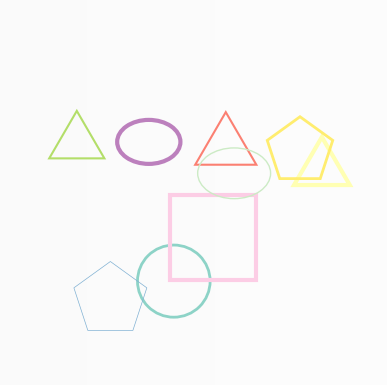[{"shape": "circle", "thickness": 2, "radius": 0.47, "center": [0.449, 0.27]}, {"shape": "triangle", "thickness": 3, "radius": 0.42, "center": [0.831, 0.561]}, {"shape": "triangle", "thickness": 1.5, "radius": 0.46, "center": [0.583, 0.618]}, {"shape": "pentagon", "thickness": 0.5, "radius": 0.49, "center": [0.285, 0.222]}, {"shape": "triangle", "thickness": 1.5, "radius": 0.41, "center": [0.198, 0.63]}, {"shape": "square", "thickness": 3, "radius": 0.55, "center": [0.55, 0.384]}, {"shape": "oval", "thickness": 3, "radius": 0.41, "center": [0.384, 0.631]}, {"shape": "oval", "thickness": 1, "radius": 0.47, "center": [0.604, 0.55]}, {"shape": "pentagon", "thickness": 2, "radius": 0.44, "center": [0.774, 0.608]}]